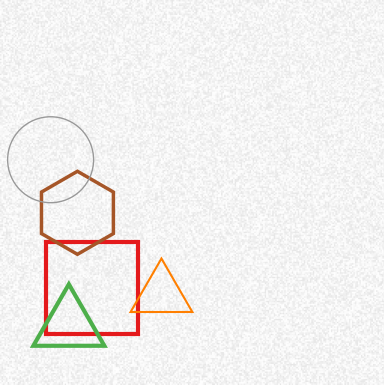[{"shape": "square", "thickness": 3, "radius": 0.59, "center": [0.239, 0.252]}, {"shape": "triangle", "thickness": 3, "radius": 0.53, "center": [0.179, 0.155]}, {"shape": "triangle", "thickness": 1.5, "radius": 0.46, "center": [0.419, 0.236]}, {"shape": "hexagon", "thickness": 2.5, "radius": 0.54, "center": [0.201, 0.447]}, {"shape": "circle", "thickness": 1, "radius": 0.56, "center": [0.131, 0.585]}]